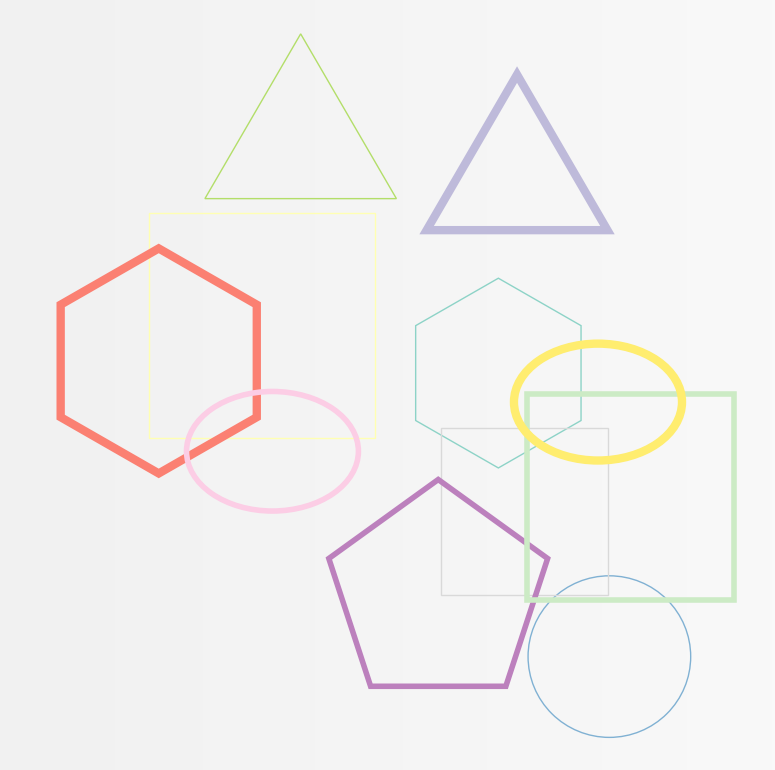[{"shape": "hexagon", "thickness": 0.5, "radius": 0.62, "center": [0.643, 0.515]}, {"shape": "square", "thickness": 0.5, "radius": 0.73, "center": [0.338, 0.578]}, {"shape": "triangle", "thickness": 3, "radius": 0.67, "center": [0.667, 0.768]}, {"shape": "hexagon", "thickness": 3, "radius": 0.73, "center": [0.205, 0.531]}, {"shape": "circle", "thickness": 0.5, "radius": 0.52, "center": [0.786, 0.147]}, {"shape": "triangle", "thickness": 0.5, "radius": 0.71, "center": [0.388, 0.813]}, {"shape": "oval", "thickness": 2, "radius": 0.55, "center": [0.352, 0.414]}, {"shape": "square", "thickness": 0.5, "radius": 0.54, "center": [0.677, 0.336]}, {"shape": "pentagon", "thickness": 2, "radius": 0.74, "center": [0.565, 0.229]}, {"shape": "square", "thickness": 2, "radius": 0.67, "center": [0.813, 0.354]}, {"shape": "oval", "thickness": 3, "radius": 0.54, "center": [0.772, 0.478]}]